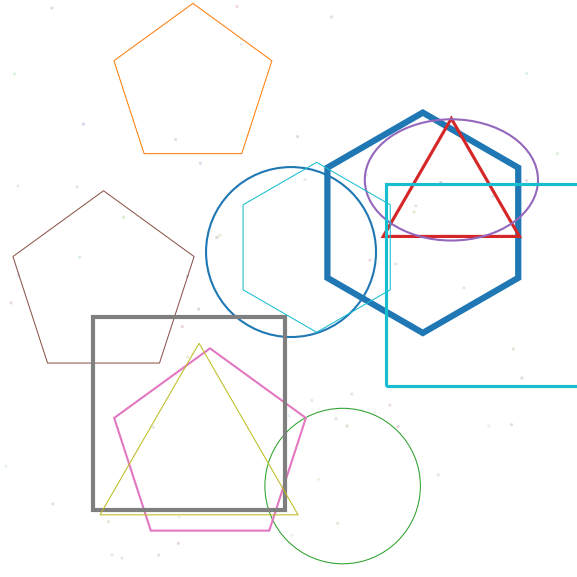[{"shape": "hexagon", "thickness": 3, "radius": 0.95, "center": [0.732, 0.613]}, {"shape": "circle", "thickness": 1, "radius": 0.74, "center": [0.504, 0.563]}, {"shape": "pentagon", "thickness": 0.5, "radius": 0.72, "center": [0.334, 0.849]}, {"shape": "circle", "thickness": 0.5, "radius": 0.67, "center": [0.593, 0.157]}, {"shape": "triangle", "thickness": 1.5, "radius": 0.68, "center": [0.782, 0.658]}, {"shape": "oval", "thickness": 1, "radius": 0.75, "center": [0.782, 0.688]}, {"shape": "pentagon", "thickness": 0.5, "radius": 0.82, "center": [0.179, 0.504]}, {"shape": "pentagon", "thickness": 1, "radius": 0.87, "center": [0.364, 0.221]}, {"shape": "square", "thickness": 2, "radius": 0.83, "center": [0.327, 0.283]}, {"shape": "triangle", "thickness": 0.5, "radius": 0.99, "center": [0.345, 0.207]}, {"shape": "hexagon", "thickness": 0.5, "radius": 0.74, "center": [0.548, 0.571]}, {"shape": "square", "thickness": 1.5, "radius": 0.88, "center": [0.843, 0.505]}]